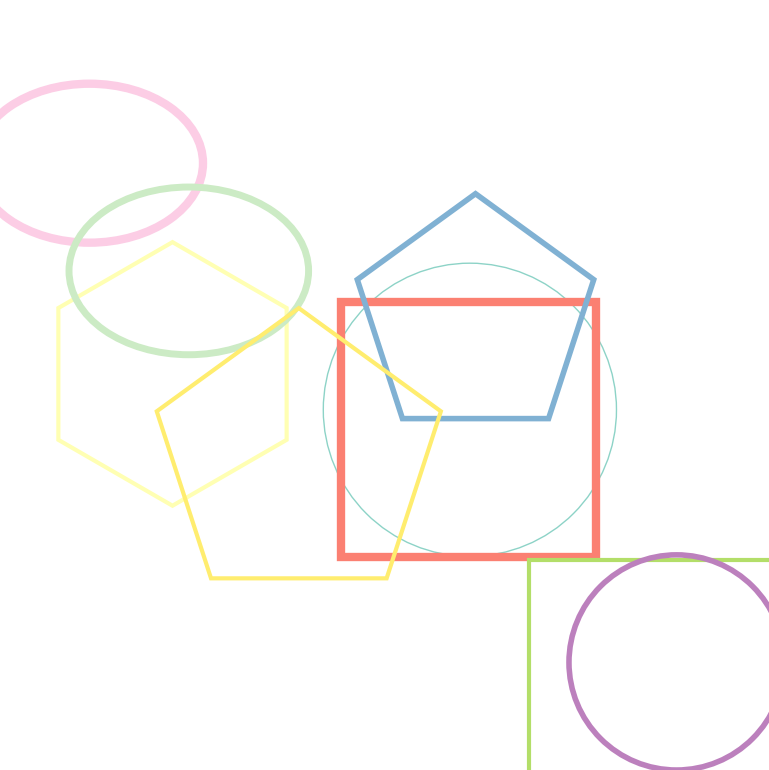[{"shape": "circle", "thickness": 0.5, "radius": 0.95, "center": [0.61, 0.468]}, {"shape": "hexagon", "thickness": 1.5, "radius": 0.86, "center": [0.224, 0.514]}, {"shape": "square", "thickness": 3, "radius": 0.83, "center": [0.609, 0.443]}, {"shape": "pentagon", "thickness": 2, "radius": 0.81, "center": [0.618, 0.587]}, {"shape": "square", "thickness": 1.5, "radius": 0.84, "center": [0.855, 0.105]}, {"shape": "oval", "thickness": 3, "radius": 0.74, "center": [0.116, 0.788]}, {"shape": "circle", "thickness": 2, "radius": 0.7, "center": [0.879, 0.14]}, {"shape": "oval", "thickness": 2.5, "radius": 0.78, "center": [0.245, 0.648]}, {"shape": "pentagon", "thickness": 1.5, "radius": 0.97, "center": [0.388, 0.406]}]